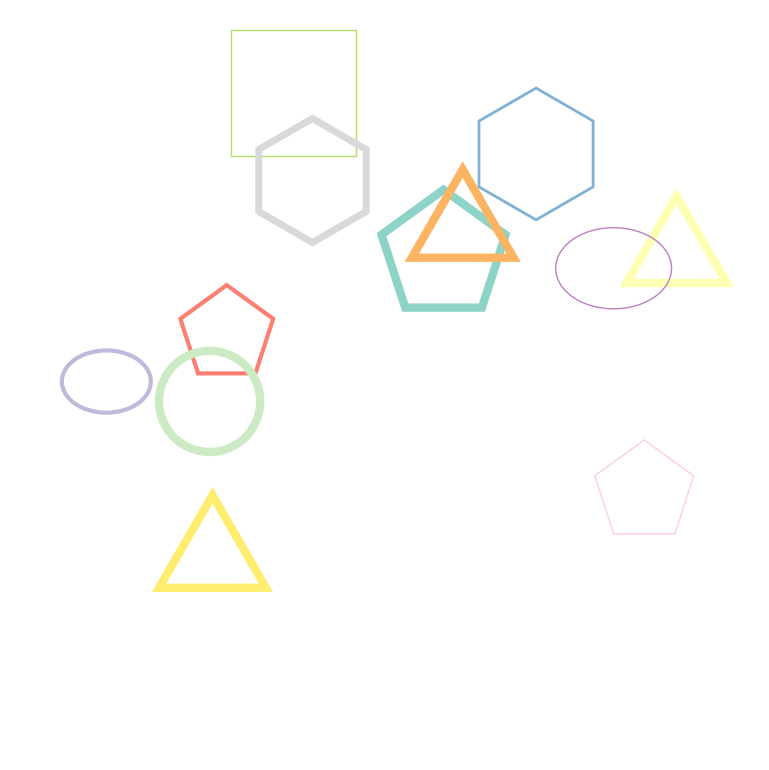[{"shape": "pentagon", "thickness": 3, "radius": 0.42, "center": [0.576, 0.669]}, {"shape": "triangle", "thickness": 3, "radius": 0.38, "center": [0.879, 0.67]}, {"shape": "oval", "thickness": 1.5, "radius": 0.29, "center": [0.138, 0.504]}, {"shape": "pentagon", "thickness": 1.5, "radius": 0.32, "center": [0.294, 0.566]}, {"shape": "hexagon", "thickness": 1, "radius": 0.43, "center": [0.696, 0.8]}, {"shape": "triangle", "thickness": 3, "radius": 0.38, "center": [0.601, 0.703]}, {"shape": "square", "thickness": 0.5, "radius": 0.41, "center": [0.381, 0.879]}, {"shape": "pentagon", "thickness": 0.5, "radius": 0.34, "center": [0.837, 0.361]}, {"shape": "hexagon", "thickness": 2.5, "radius": 0.4, "center": [0.406, 0.766]}, {"shape": "oval", "thickness": 0.5, "radius": 0.38, "center": [0.797, 0.652]}, {"shape": "circle", "thickness": 3, "radius": 0.33, "center": [0.272, 0.479]}, {"shape": "triangle", "thickness": 3, "radius": 0.4, "center": [0.276, 0.277]}]